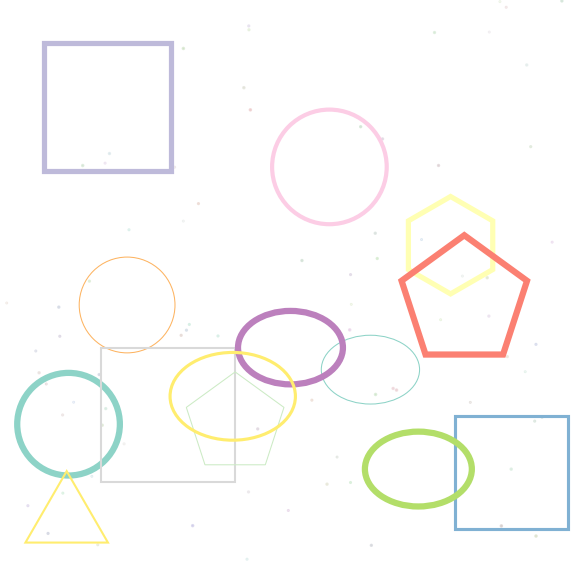[{"shape": "oval", "thickness": 0.5, "radius": 0.43, "center": [0.641, 0.359]}, {"shape": "circle", "thickness": 3, "radius": 0.44, "center": [0.119, 0.265]}, {"shape": "hexagon", "thickness": 2.5, "radius": 0.42, "center": [0.78, 0.575]}, {"shape": "square", "thickness": 2.5, "radius": 0.55, "center": [0.186, 0.814]}, {"shape": "pentagon", "thickness": 3, "radius": 0.57, "center": [0.804, 0.478]}, {"shape": "square", "thickness": 1.5, "radius": 0.49, "center": [0.886, 0.181]}, {"shape": "circle", "thickness": 0.5, "radius": 0.41, "center": [0.22, 0.471]}, {"shape": "oval", "thickness": 3, "radius": 0.46, "center": [0.724, 0.187]}, {"shape": "circle", "thickness": 2, "radius": 0.5, "center": [0.57, 0.71]}, {"shape": "square", "thickness": 1, "radius": 0.58, "center": [0.291, 0.28]}, {"shape": "oval", "thickness": 3, "radius": 0.45, "center": [0.503, 0.397]}, {"shape": "pentagon", "thickness": 0.5, "radius": 0.44, "center": [0.407, 0.266]}, {"shape": "triangle", "thickness": 1, "radius": 0.41, "center": [0.115, 0.101]}, {"shape": "oval", "thickness": 1.5, "radius": 0.54, "center": [0.403, 0.313]}]